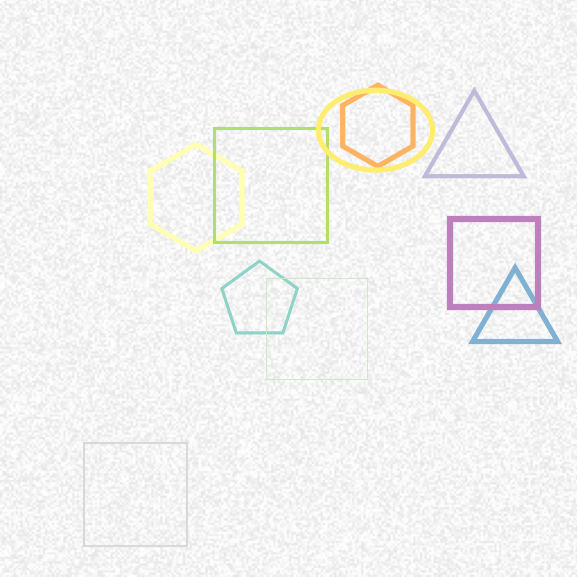[{"shape": "pentagon", "thickness": 1.5, "radius": 0.34, "center": [0.449, 0.478]}, {"shape": "hexagon", "thickness": 2.5, "radius": 0.46, "center": [0.34, 0.657]}, {"shape": "triangle", "thickness": 2, "radius": 0.49, "center": [0.821, 0.743]}, {"shape": "triangle", "thickness": 2.5, "radius": 0.43, "center": [0.892, 0.45]}, {"shape": "hexagon", "thickness": 2.5, "radius": 0.35, "center": [0.654, 0.781]}, {"shape": "square", "thickness": 1.5, "radius": 0.49, "center": [0.468, 0.679]}, {"shape": "square", "thickness": 1, "radius": 0.45, "center": [0.235, 0.143]}, {"shape": "square", "thickness": 3, "radius": 0.38, "center": [0.856, 0.543]}, {"shape": "square", "thickness": 0.5, "radius": 0.44, "center": [0.548, 0.43]}, {"shape": "oval", "thickness": 2.5, "radius": 0.49, "center": [0.65, 0.774]}]